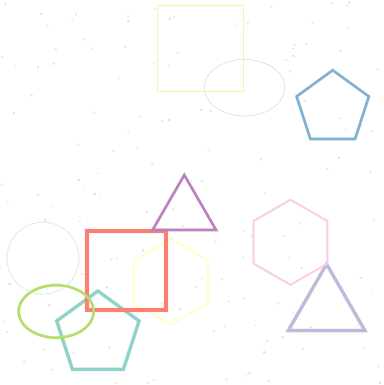[{"shape": "pentagon", "thickness": 2.5, "radius": 0.56, "center": [0.254, 0.132]}, {"shape": "hexagon", "thickness": 1, "radius": 0.56, "center": [0.444, 0.268]}, {"shape": "triangle", "thickness": 2.5, "radius": 0.57, "center": [0.848, 0.199]}, {"shape": "square", "thickness": 3, "radius": 0.51, "center": [0.328, 0.297]}, {"shape": "pentagon", "thickness": 2, "radius": 0.49, "center": [0.864, 0.719]}, {"shape": "oval", "thickness": 2, "radius": 0.49, "center": [0.146, 0.191]}, {"shape": "hexagon", "thickness": 1.5, "radius": 0.55, "center": [0.754, 0.371]}, {"shape": "oval", "thickness": 0.5, "radius": 0.52, "center": [0.635, 0.772]}, {"shape": "triangle", "thickness": 2, "radius": 0.48, "center": [0.479, 0.45]}, {"shape": "circle", "thickness": 0.5, "radius": 0.47, "center": [0.112, 0.329]}, {"shape": "square", "thickness": 0.5, "radius": 0.56, "center": [0.52, 0.875]}]